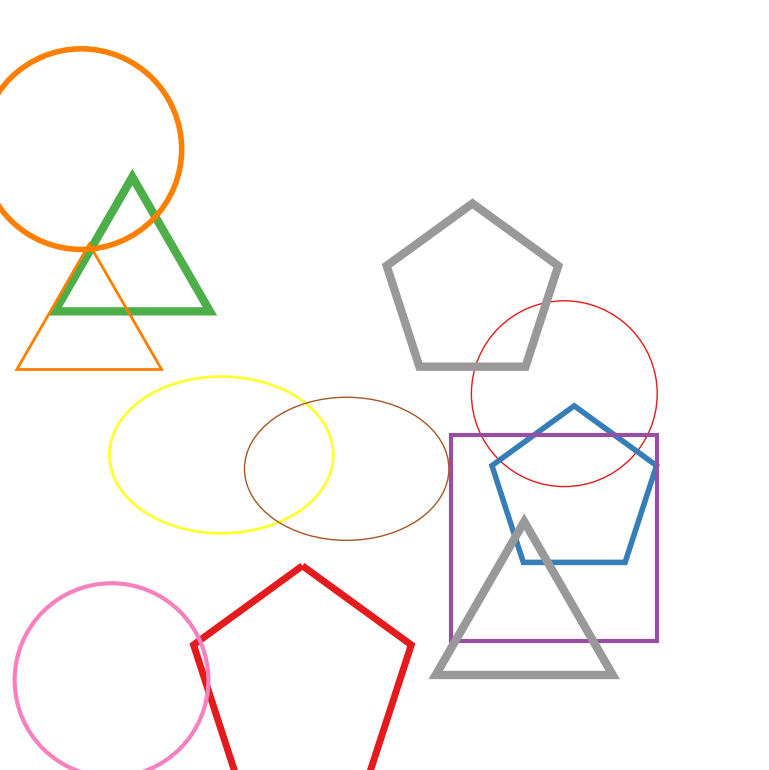[{"shape": "circle", "thickness": 0.5, "radius": 0.6, "center": [0.733, 0.489]}, {"shape": "pentagon", "thickness": 2.5, "radius": 0.74, "center": [0.393, 0.117]}, {"shape": "pentagon", "thickness": 2, "radius": 0.56, "center": [0.746, 0.361]}, {"shape": "triangle", "thickness": 3, "radius": 0.58, "center": [0.172, 0.654]}, {"shape": "square", "thickness": 1.5, "radius": 0.67, "center": [0.719, 0.302]}, {"shape": "circle", "thickness": 2, "radius": 0.65, "center": [0.106, 0.806]}, {"shape": "triangle", "thickness": 1, "radius": 0.54, "center": [0.116, 0.574]}, {"shape": "oval", "thickness": 1, "radius": 0.73, "center": [0.288, 0.409]}, {"shape": "oval", "thickness": 0.5, "radius": 0.66, "center": [0.45, 0.391]}, {"shape": "circle", "thickness": 1.5, "radius": 0.63, "center": [0.145, 0.117]}, {"shape": "pentagon", "thickness": 3, "radius": 0.59, "center": [0.614, 0.619]}, {"shape": "triangle", "thickness": 3, "radius": 0.66, "center": [0.681, 0.19]}]